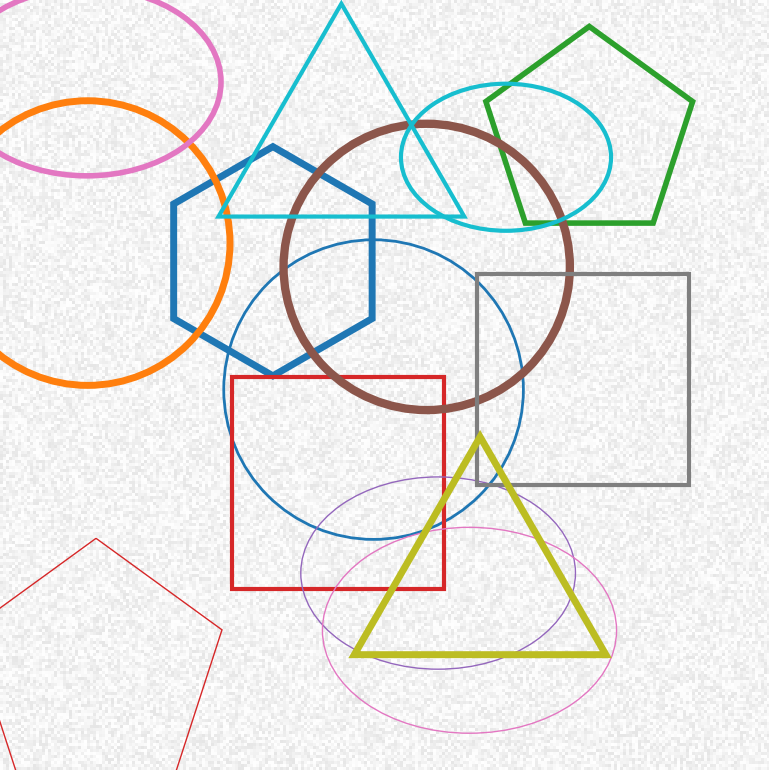[{"shape": "circle", "thickness": 1, "radius": 0.97, "center": [0.485, 0.494]}, {"shape": "hexagon", "thickness": 2.5, "radius": 0.74, "center": [0.354, 0.661]}, {"shape": "circle", "thickness": 2.5, "radius": 0.92, "center": [0.114, 0.684]}, {"shape": "pentagon", "thickness": 2, "radius": 0.71, "center": [0.765, 0.824]}, {"shape": "square", "thickness": 1.5, "radius": 0.69, "center": [0.439, 0.373]}, {"shape": "pentagon", "thickness": 0.5, "radius": 0.86, "center": [0.125, 0.129]}, {"shape": "oval", "thickness": 0.5, "radius": 0.89, "center": [0.569, 0.256]}, {"shape": "circle", "thickness": 3, "radius": 0.93, "center": [0.554, 0.653]}, {"shape": "oval", "thickness": 2, "radius": 0.87, "center": [0.113, 0.894]}, {"shape": "oval", "thickness": 0.5, "radius": 0.95, "center": [0.61, 0.181]}, {"shape": "square", "thickness": 1.5, "radius": 0.69, "center": [0.757, 0.507]}, {"shape": "triangle", "thickness": 2.5, "radius": 0.94, "center": [0.623, 0.244]}, {"shape": "oval", "thickness": 1.5, "radius": 0.68, "center": [0.657, 0.796]}, {"shape": "triangle", "thickness": 1.5, "radius": 0.92, "center": [0.443, 0.811]}]